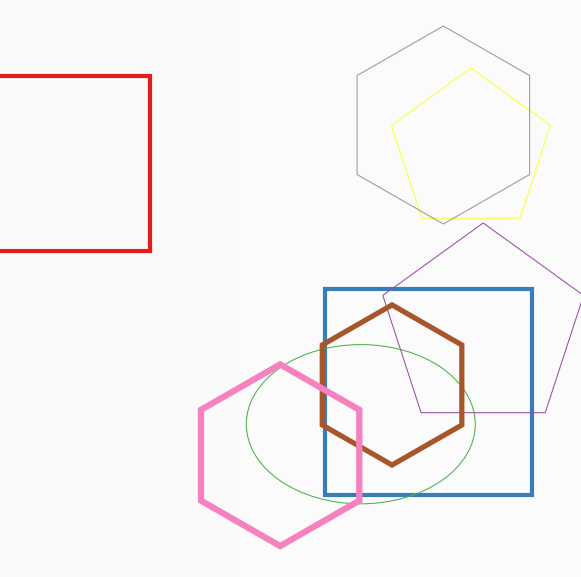[{"shape": "square", "thickness": 2, "radius": 0.75, "center": [0.108, 0.716]}, {"shape": "square", "thickness": 2, "radius": 0.89, "center": [0.737, 0.321]}, {"shape": "oval", "thickness": 0.5, "radius": 0.98, "center": [0.621, 0.265]}, {"shape": "pentagon", "thickness": 0.5, "radius": 0.91, "center": [0.831, 0.431]}, {"shape": "pentagon", "thickness": 0.5, "radius": 0.72, "center": [0.81, 0.738]}, {"shape": "hexagon", "thickness": 2.5, "radius": 0.69, "center": [0.674, 0.333]}, {"shape": "hexagon", "thickness": 3, "radius": 0.79, "center": [0.482, 0.211]}, {"shape": "hexagon", "thickness": 0.5, "radius": 0.86, "center": [0.763, 0.783]}]